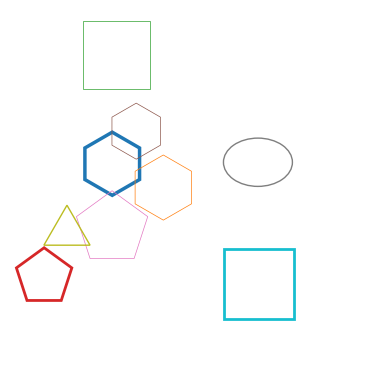[{"shape": "hexagon", "thickness": 2.5, "radius": 0.41, "center": [0.292, 0.575]}, {"shape": "hexagon", "thickness": 0.5, "radius": 0.42, "center": [0.424, 0.513]}, {"shape": "square", "thickness": 0.5, "radius": 0.44, "center": [0.303, 0.858]}, {"shape": "pentagon", "thickness": 2, "radius": 0.38, "center": [0.115, 0.281]}, {"shape": "hexagon", "thickness": 0.5, "radius": 0.36, "center": [0.354, 0.659]}, {"shape": "pentagon", "thickness": 0.5, "radius": 0.49, "center": [0.291, 0.407]}, {"shape": "oval", "thickness": 1, "radius": 0.45, "center": [0.67, 0.579]}, {"shape": "triangle", "thickness": 1, "radius": 0.35, "center": [0.174, 0.398]}, {"shape": "square", "thickness": 2, "radius": 0.45, "center": [0.673, 0.262]}]